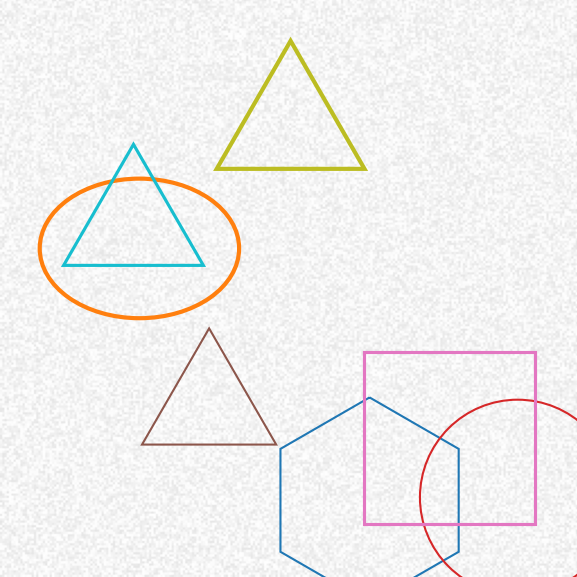[{"shape": "hexagon", "thickness": 1, "radius": 0.89, "center": [0.64, 0.133]}, {"shape": "oval", "thickness": 2, "radius": 0.86, "center": [0.241, 0.569]}, {"shape": "circle", "thickness": 1, "radius": 0.85, "center": [0.896, 0.138]}, {"shape": "triangle", "thickness": 1, "radius": 0.67, "center": [0.362, 0.296]}, {"shape": "square", "thickness": 1.5, "radius": 0.74, "center": [0.779, 0.241]}, {"shape": "triangle", "thickness": 2, "radius": 0.74, "center": [0.503, 0.781]}, {"shape": "triangle", "thickness": 1.5, "radius": 0.7, "center": [0.231, 0.609]}]